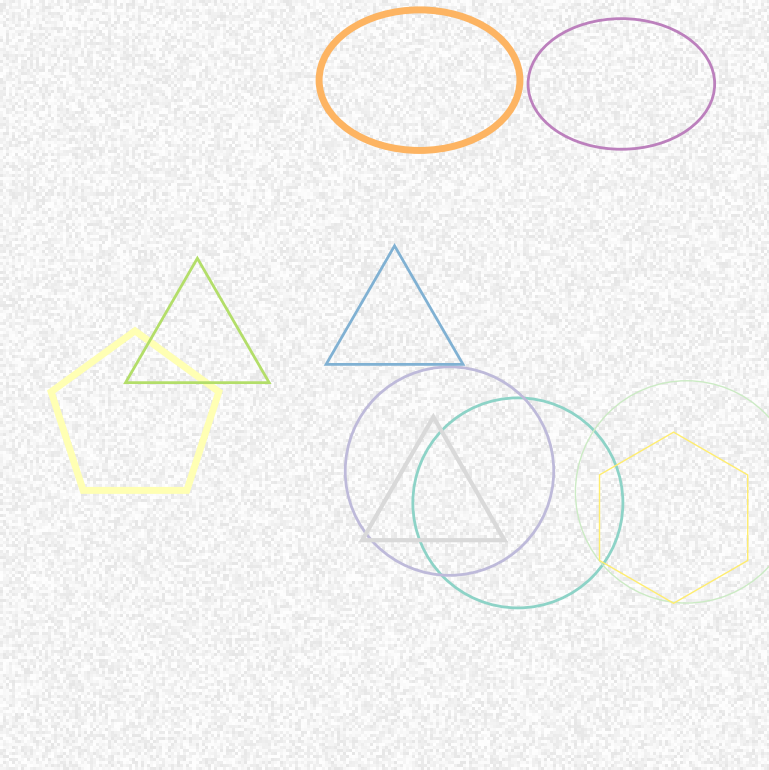[{"shape": "circle", "thickness": 1, "radius": 0.68, "center": [0.673, 0.347]}, {"shape": "pentagon", "thickness": 2.5, "radius": 0.57, "center": [0.175, 0.456]}, {"shape": "circle", "thickness": 1, "radius": 0.68, "center": [0.584, 0.388]}, {"shape": "triangle", "thickness": 1, "radius": 0.51, "center": [0.512, 0.578]}, {"shape": "oval", "thickness": 2.5, "radius": 0.65, "center": [0.545, 0.896]}, {"shape": "triangle", "thickness": 1, "radius": 0.54, "center": [0.256, 0.557]}, {"shape": "triangle", "thickness": 1.5, "radius": 0.53, "center": [0.563, 0.352]}, {"shape": "oval", "thickness": 1, "radius": 0.61, "center": [0.807, 0.891]}, {"shape": "circle", "thickness": 0.5, "radius": 0.72, "center": [0.892, 0.361]}, {"shape": "hexagon", "thickness": 0.5, "radius": 0.56, "center": [0.875, 0.328]}]